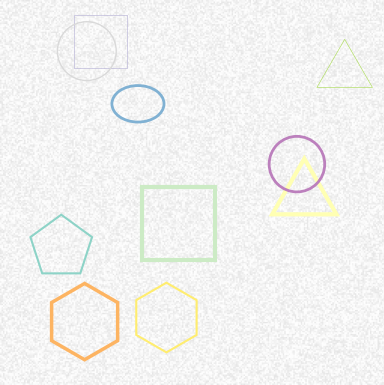[{"shape": "pentagon", "thickness": 1.5, "radius": 0.42, "center": [0.159, 0.358]}, {"shape": "triangle", "thickness": 3, "radius": 0.48, "center": [0.791, 0.491]}, {"shape": "square", "thickness": 0.5, "radius": 0.34, "center": [0.26, 0.893]}, {"shape": "oval", "thickness": 2, "radius": 0.34, "center": [0.358, 0.73]}, {"shape": "hexagon", "thickness": 2.5, "radius": 0.5, "center": [0.22, 0.165]}, {"shape": "triangle", "thickness": 0.5, "radius": 0.42, "center": [0.895, 0.814]}, {"shape": "circle", "thickness": 1, "radius": 0.38, "center": [0.225, 0.867]}, {"shape": "circle", "thickness": 2, "radius": 0.36, "center": [0.771, 0.574]}, {"shape": "square", "thickness": 3, "radius": 0.47, "center": [0.464, 0.42]}, {"shape": "hexagon", "thickness": 1.5, "radius": 0.45, "center": [0.432, 0.175]}]